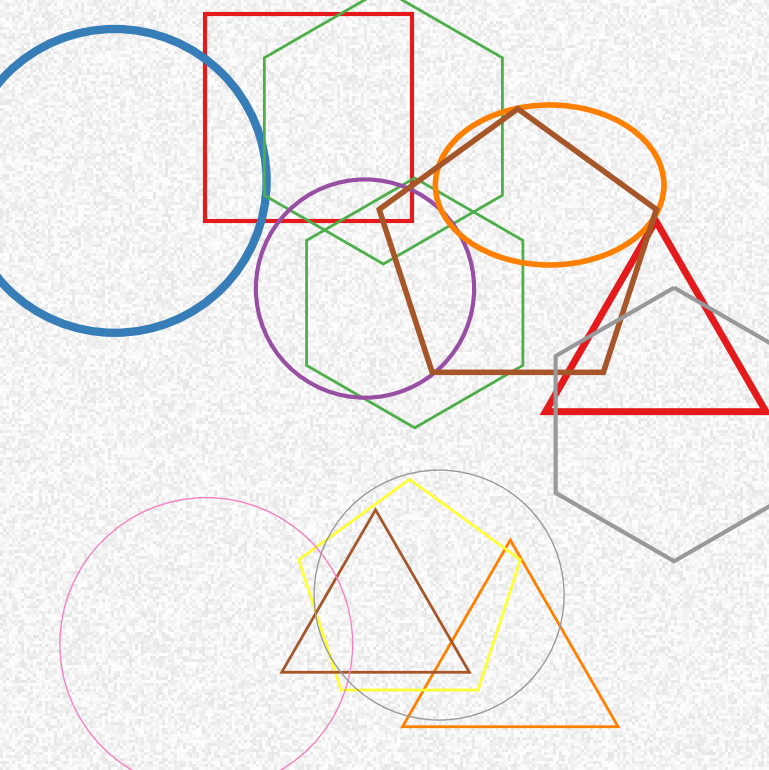[{"shape": "square", "thickness": 1.5, "radius": 0.67, "center": [0.401, 0.848]}, {"shape": "triangle", "thickness": 2.5, "radius": 0.83, "center": [0.852, 0.548]}, {"shape": "circle", "thickness": 3, "radius": 0.99, "center": [0.149, 0.765]}, {"shape": "hexagon", "thickness": 1, "radius": 0.89, "center": [0.498, 0.836]}, {"shape": "hexagon", "thickness": 1, "radius": 0.81, "center": [0.539, 0.607]}, {"shape": "circle", "thickness": 1.5, "radius": 0.71, "center": [0.474, 0.625]}, {"shape": "oval", "thickness": 2, "radius": 0.74, "center": [0.714, 0.76]}, {"shape": "triangle", "thickness": 1, "radius": 0.81, "center": [0.663, 0.137]}, {"shape": "pentagon", "thickness": 1, "radius": 0.76, "center": [0.532, 0.226]}, {"shape": "pentagon", "thickness": 2, "radius": 0.95, "center": [0.672, 0.67]}, {"shape": "triangle", "thickness": 1, "radius": 0.7, "center": [0.488, 0.197]}, {"shape": "circle", "thickness": 0.5, "radius": 0.95, "center": [0.268, 0.164]}, {"shape": "hexagon", "thickness": 1.5, "radius": 0.89, "center": [0.875, 0.449]}, {"shape": "circle", "thickness": 0.5, "radius": 0.81, "center": [0.57, 0.227]}]